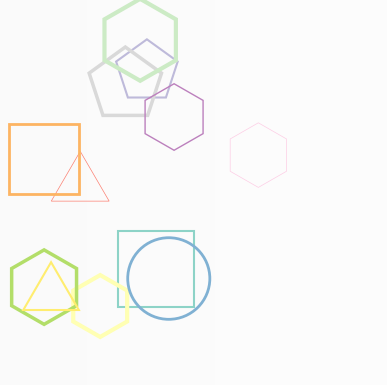[{"shape": "square", "thickness": 1.5, "radius": 0.49, "center": [0.403, 0.302]}, {"shape": "hexagon", "thickness": 3, "radius": 0.4, "center": [0.259, 0.205]}, {"shape": "pentagon", "thickness": 1.5, "radius": 0.42, "center": [0.379, 0.814]}, {"shape": "triangle", "thickness": 0.5, "radius": 0.43, "center": [0.207, 0.521]}, {"shape": "circle", "thickness": 2, "radius": 0.53, "center": [0.436, 0.277]}, {"shape": "square", "thickness": 2, "radius": 0.46, "center": [0.113, 0.586]}, {"shape": "hexagon", "thickness": 2.5, "radius": 0.48, "center": [0.114, 0.254]}, {"shape": "hexagon", "thickness": 0.5, "radius": 0.42, "center": [0.667, 0.597]}, {"shape": "pentagon", "thickness": 2.5, "radius": 0.49, "center": [0.323, 0.78]}, {"shape": "hexagon", "thickness": 1, "radius": 0.43, "center": [0.449, 0.696]}, {"shape": "hexagon", "thickness": 3, "radius": 0.53, "center": [0.362, 0.897]}, {"shape": "triangle", "thickness": 1.5, "radius": 0.41, "center": [0.132, 0.236]}]